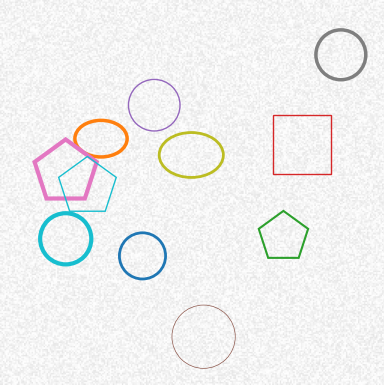[{"shape": "circle", "thickness": 2, "radius": 0.3, "center": [0.37, 0.335]}, {"shape": "oval", "thickness": 2.5, "radius": 0.34, "center": [0.262, 0.64]}, {"shape": "pentagon", "thickness": 1.5, "radius": 0.34, "center": [0.736, 0.385]}, {"shape": "square", "thickness": 1, "radius": 0.38, "center": [0.784, 0.625]}, {"shape": "circle", "thickness": 1, "radius": 0.33, "center": [0.401, 0.727]}, {"shape": "circle", "thickness": 0.5, "radius": 0.41, "center": [0.529, 0.125]}, {"shape": "pentagon", "thickness": 3, "radius": 0.42, "center": [0.171, 0.553]}, {"shape": "circle", "thickness": 2.5, "radius": 0.32, "center": [0.885, 0.858]}, {"shape": "oval", "thickness": 2, "radius": 0.42, "center": [0.497, 0.597]}, {"shape": "pentagon", "thickness": 1, "radius": 0.39, "center": [0.227, 0.515]}, {"shape": "circle", "thickness": 3, "radius": 0.33, "center": [0.171, 0.38]}]